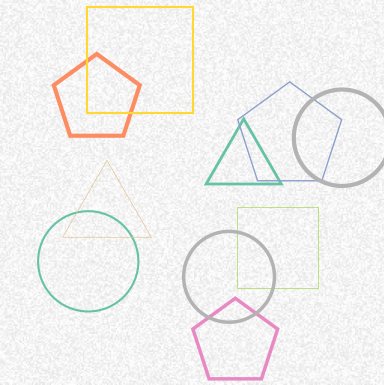[{"shape": "triangle", "thickness": 2, "radius": 0.56, "center": [0.633, 0.578]}, {"shape": "circle", "thickness": 1.5, "radius": 0.65, "center": [0.229, 0.321]}, {"shape": "pentagon", "thickness": 3, "radius": 0.59, "center": [0.251, 0.742]}, {"shape": "pentagon", "thickness": 1, "radius": 0.71, "center": [0.752, 0.645]}, {"shape": "pentagon", "thickness": 2.5, "radius": 0.58, "center": [0.611, 0.11]}, {"shape": "square", "thickness": 0.5, "radius": 0.53, "center": [0.721, 0.356]}, {"shape": "square", "thickness": 1.5, "radius": 0.69, "center": [0.364, 0.843]}, {"shape": "triangle", "thickness": 0.5, "radius": 0.67, "center": [0.278, 0.45]}, {"shape": "circle", "thickness": 3, "radius": 0.63, "center": [0.888, 0.642]}, {"shape": "circle", "thickness": 2.5, "radius": 0.59, "center": [0.595, 0.281]}]